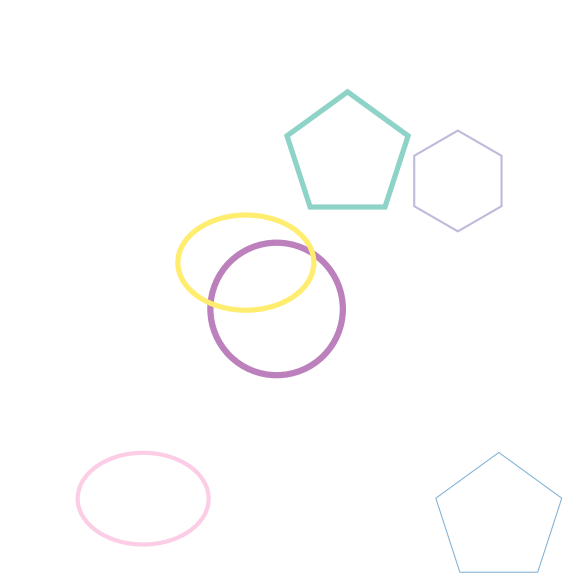[{"shape": "pentagon", "thickness": 2.5, "radius": 0.55, "center": [0.602, 0.73]}, {"shape": "hexagon", "thickness": 1, "radius": 0.44, "center": [0.793, 0.686]}, {"shape": "pentagon", "thickness": 0.5, "radius": 0.57, "center": [0.864, 0.101]}, {"shape": "oval", "thickness": 2, "radius": 0.57, "center": [0.248, 0.136]}, {"shape": "circle", "thickness": 3, "radius": 0.57, "center": [0.479, 0.464]}, {"shape": "oval", "thickness": 2.5, "radius": 0.59, "center": [0.426, 0.544]}]